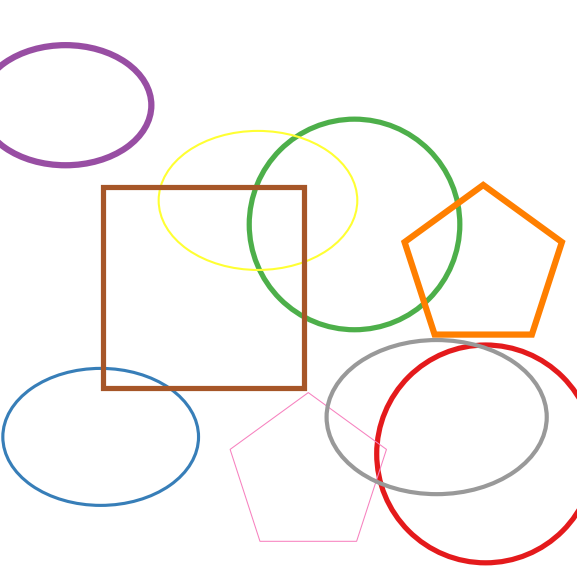[{"shape": "circle", "thickness": 2.5, "radius": 0.94, "center": [0.841, 0.213]}, {"shape": "oval", "thickness": 1.5, "radius": 0.85, "center": [0.174, 0.243]}, {"shape": "circle", "thickness": 2.5, "radius": 0.91, "center": [0.614, 0.61]}, {"shape": "oval", "thickness": 3, "radius": 0.74, "center": [0.114, 0.817]}, {"shape": "pentagon", "thickness": 3, "radius": 0.72, "center": [0.837, 0.536]}, {"shape": "oval", "thickness": 1, "radius": 0.86, "center": [0.447, 0.652]}, {"shape": "square", "thickness": 2.5, "radius": 0.87, "center": [0.352, 0.501]}, {"shape": "pentagon", "thickness": 0.5, "radius": 0.71, "center": [0.534, 0.177]}, {"shape": "oval", "thickness": 2, "radius": 0.95, "center": [0.756, 0.277]}]